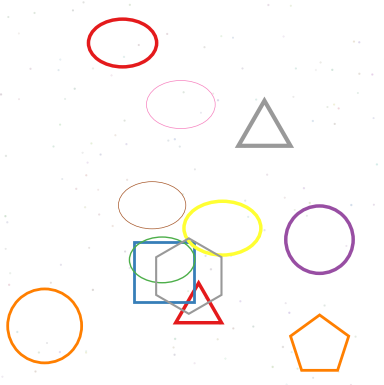[{"shape": "oval", "thickness": 2.5, "radius": 0.44, "center": [0.318, 0.888]}, {"shape": "triangle", "thickness": 2.5, "radius": 0.34, "center": [0.516, 0.196]}, {"shape": "square", "thickness": 2, "radius": 0.39, "center": [0.426, 0.294]}, {"shape": "oval", "thickness": 1, "radius": 0.42, "center": [0.421, 0.325]}, {"shape": "circle", "thickness": 2.5, "radius": 0.44, "center": [0.83, 0.377]}, {"shape": "circle", "thickness": 2, "radius": 0.48, "center": [0.116, 0.153]}, {"shape": "pentagon", "thickness": 2, "radius": 0.4, "center": [0.83, 0.102]}, {"shape": "oval", "thickness": 2.5, "radius": 0.5, "center": [0.578, 0.407]}, {"shape": "oval", "thickness": 0.5, "radius": 0.44, "center": [0.395, 0.467]}, {"shape": "oval", "thickness": 0.5, "radius": 0.45, "center": [0.47, 0.728]}, {"shape": "triangle", "thickness": 3, "radius": 0.39, "center": [0.687, 0.66]}, {"shape": "hexagon", "thickness": 1.5, "radius": 0.49, "center": [0.49, 0.283]}]